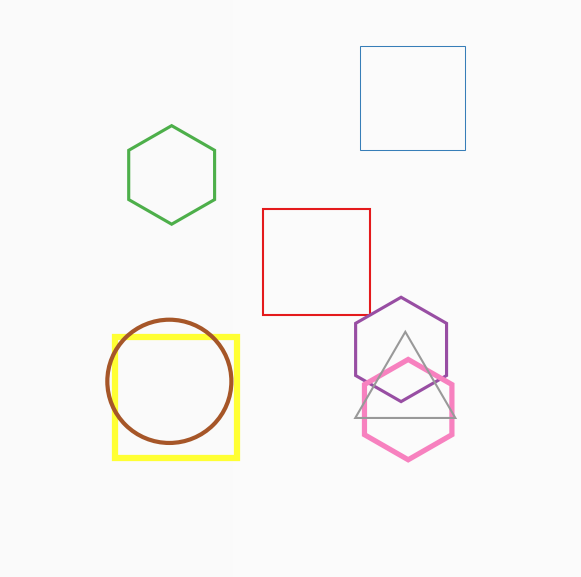[{"shape": "square", "thickness": 1, "radius": 0.46, "center": [0.545, 0.546]}, {"shape": "square", "thickness": 0.5, "radius": 0.45, "center": [0.71, 0.829]}, {"shape": "hexagon", "thickness": 1.5, "radius": 0.43, "center": [0.295, 0.696]}, {"shape": "hexagon", "thickness": 1.5, "radius": 0.45, "center": [0.69, 0.394]}, {"shape": "square", "thickness": 3, "radius": 0.53, "center": [0.303, 0.311]}, {"shape": "circle", "thickness": 2, "radius": 0.53, "center": [0.291, 0.339]}, {"shape": "hexagon", "thickness": 2.5, "radius": 0.43, "center": [0.702, 0.29]}, {"shape": "triangle", "thickness": 1, "radius": 0.5, "center": [0.697, 0.325]}]